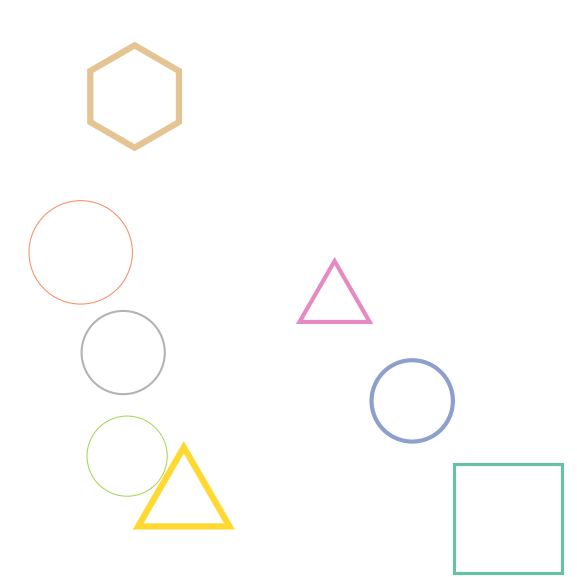[{"shape": "square", "thickness": 1.5, "radius": 0.47, "center": [0.88, 0.102]}, {"shape": "circle", "thickness": 0.5, "radius": 0.45, "center": [0.14, 0.562]}, {"shape": "circle", "thickness": 2, "radius": 0.35, "center": [0.714, 0.305]}, {"shape": "triangle", "thickness": 2, "radius": 0.35, "center": [0.579, 0.477]}, {"shape": "circle", "thickness": 0.5, "radius": 0.35, "center": [0.22, 0.209]}, {"shape": "triangle", "thickness": 3, "radius": 0.46, "center": [0.318, 0.133]}, {"shape": "hexagon", "thickness": 3, "radius": 0.44, "center": [0.233, 0.832]}, {"shape": "circle", "thickness": 1, "radius": 0.36, "center": [0.213, 0.389]}]